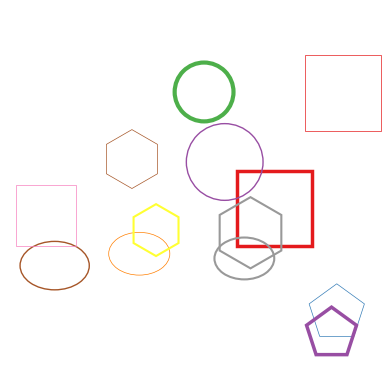[{"shape": "square", "thickness": 2.5, "radius": 0.49, "center": [0.712, 0.459]}, {"shape": "square", "thickness": 0.5, "radius": 0.49, "center": [0.891, 0.757]}, {"shape": "pentagon", "thickness": 0.5, "radius": 0.38, "center": [0.875, 0.187]}, {"shape": "circle", "thickness": 3, "radius": 0.38, "center": [0.53, 0.761]}, {"shape": "circle", "thickness": 1, "radius": 0.5, "center": [0.584, 0.579]}, {"shape": "pentagon", "thickness": 2.5, "radius": 0.34, "center": [0.861, 0.134]}, {"shape": "oval", "thickness": 0.5, "radius": 0.4, "center": [0.362, 0.341]}, {"shape": "hexagon", "thickness": 1.5, "radius": 0.34, "center": [0.405, 0.402]}, {"shape": "hexagon", "thickness": 0.5, "radius": 0.38, "center": [0.343, 0.587]}, {"shape": "oval", "thickness": 1, "radius": 0.45, "center": [0.142, 0.31]}, {"shape": "square", "thickness": 0.5, "radius": 0.39, "center": [0.119, 0.44]}, {"shape": "hexagon", "thickness": 1.5, "radius": 0.46, "center": [0.651, 0.395]}, {"shape": "oval", "thickness": 1.5, "radius": 0.39, "center": [0.635, 0.329]}]